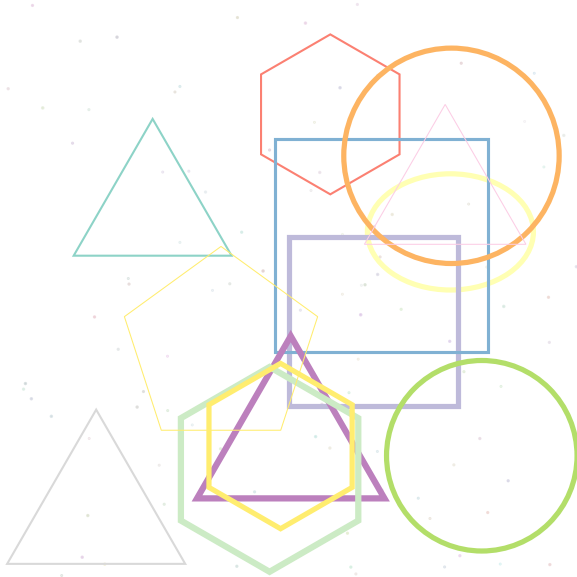[{"shape": "triangle", "thickness": 1, "radius": 0.79, "center": [0.264, 0.635]}, {"shape": "oval", "thickness": 2.5, "radius": 0.72, "center": [0.78, 0.598]}, {"shape": "square", "thickness": 2.5, "radius": 0.73, "center": [0.647, 0.442]}, {"shape": "hexagon", "thickness": 1, "radius": 0.69, "center": [0.572, 0.801]}, {"shape": "square", "thickness": 1.5, "radius": 0.92, "center": [0.661, 0.574]}, {"shape": "circle", "thickness": 2.5, "radius": 0.93, "center": [0.782, 0.729]}, {"shape": "circle", "thickness": 2.5, "radius": 0.82, "center": [0.834, 0.21]}, {"shape": "triangle", "thickness": 0.5, "radius": 0.81, "center": [0.771, 0.657]}, {"shape": "triangle", "thickness": 1, "radius": 0.89, "center": [0.167, 0.112]}, {"shape": "triangle", "thickness": 3, "radius": 0.94, "center": [0.503, 0.23]}, {"shape": "hexagon", "thickness": 3, "radius": 0.89, "center": [0.467, 0.186]}, {"shape": "pentagon", "thickness": 0.5, "radius": 0.88, "center": [0.383, 0.396]}, {"shape": "hexagon", "thickness": 2.5, "radius": 0.72, "center": [0.486, 0.227]}]